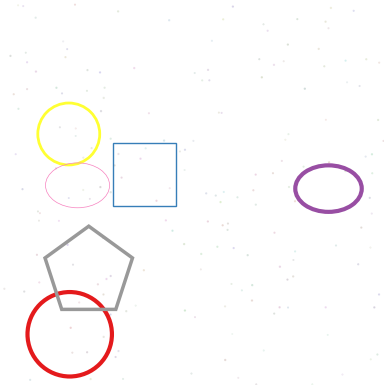[{"shape": "circle", "thickness": 3, "radius": 0.55, "center": [0.181, 0.132]}, {"shape": "square", "thickness": 1, "radius": 0.4, "center": [0.375, 0.547]}, {"shape": "oval", "thickness": 3, "radius": 0.43, "center": [0.853, 0.51]}, {"shape": "circle", "thickness": 2, "radius": 0.4, "center": [0.179, 0.652]}, {"shape": "oval", "thickness": 0.5, "radius": 0.42, "center": [0.201, 0.519]}, {"shape": "pentagon", "thickness": 2.5, "radius": 0.6, "center": [0.231, 0.293]}]